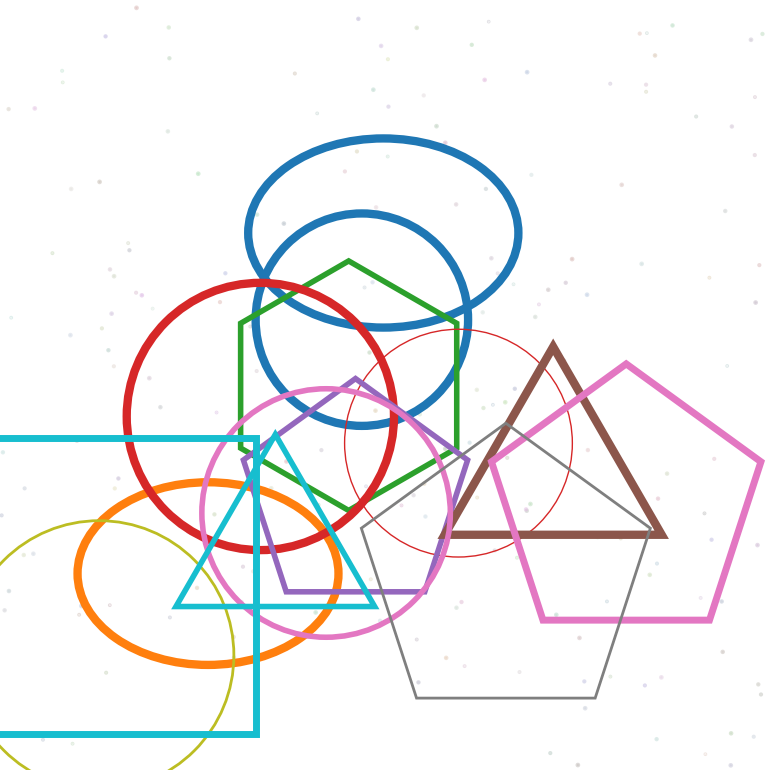[{"shape": "circle", "thickness": 3, "radius": 0.69, "center": [0.47, 0.585]}, {"shape": "oval", "thickness": 3, "radius": 0.88, "center": [0.498, 0.697]}, {"shape": "oval", "thickness": 3, "radius": 0.85, "center": [0.27, 0.255]}, {"shape": "hexagon", "thickness": 2, "radius": 0.81, "center": [0.453, 0.499]}, {"shape": "circle", "thickness": 3, "radius": 0.87, "center": [0.338, 0.459]}, {"shape": "circle", "thickness": 0.5, "radius": 0.74, "center": [0.595, 0.424]}, {"shape": "pentagon", "thickness": 2, "radius": 0.77, "center": [0.462, 0.355]}, {"shape": "triangle", "thickness": 3, "radius": 0.81, "center": [0.718, 0.387]}, {"shape": "pentagon", "thickness": 2.5, "radius": 0.92, "center": [0.813, 0.343]}, {"shape": "circle", "thickness": 2, "radius": 0.81, "center": [0.423, 0.334]}, {"shape": "pentagon", "thickness": 1, "radius": 0.99, "center": [0.657, 0.253]}, {"shape": "circle", "thickness": 1, "radius": 0.87, "center": [0.129, 0.149]}, {"shape": "square", "thickness": 2.5, "radius": 0.96, "center": [0.141, 0.239]}, {"shape": "triangle", "thickness": 2, "radius": 0.74, "center": [0.358, 0.287]}]